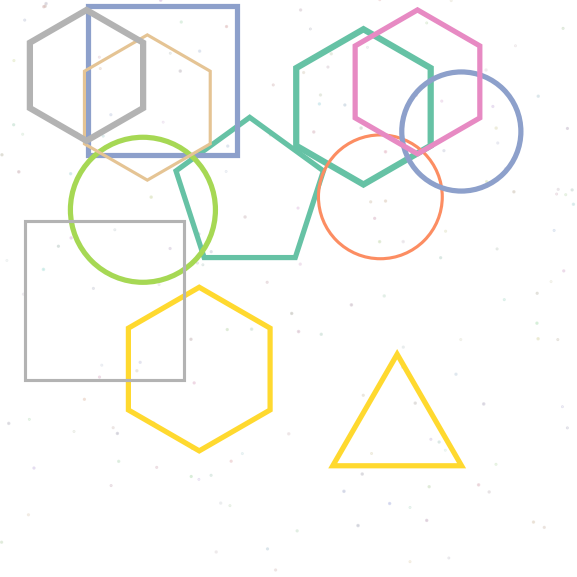[{"shape": "hexagon", "thickness": 3, "radius": 0.67, "center": [0.629, 0.814]}, {"shape": "pentagon", "thickness": 2.5, "radius": 0.67, "center": [0.432, 0.662]}, {"shape": "circle", "thickness": 1.5, "radius": 0.54, "center": [0.659, 0.658]}, {"shape": "circle", "thickness": 2.5, "radius": 0.52, "center": [0.799, 0.771]}, {"shape": "square", "thickness": 2.5, "radius": 0.65, "center": [0.281, 0.86]}, {"shape": "hexagon", "thickness": 2.5, "radius": 0.62, "center": [0.723, 0.857]}, {"shape": "circle", "thickness": 2.5, "radius": 0.63, "center": [0.247, 0.636]}, {"shape": "hexagon", "thickness": 2.5, "radius": 0.71, "center": [0.345, 0.36]}, {"shape": "triangle", "thickness": 2.5, "radius": 0.64, "center": [0.688, 0.257]}, {"shape": "hexagon", "thickness": 1.5, "radius": 0.63, "center": [0.255, 0.813]}, {"shape": "square", "thickness": 1.5, "radius": 0.68, "center": [0.181, 0.479]}, {"shape": "hexagon", "thickness": 3, "radius": 0.57, "center": [0.15, 0.869]}]